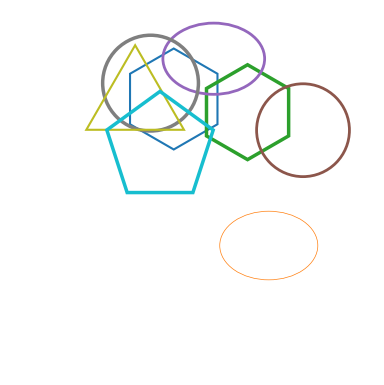[{"shape": "hexagon", "thickness": 1.5, "radius": 0.66, "center": [0.451, 0.743]}, {"shape": "oval", "thickness": 0.5, "radius": 0.64, "center": [0.698, 0.362]}, {"shape": "hexagon", "thickness": 2.5, "radius": 0.62, "center": [0.643, 0.709]}, {"shape": "oval", "thickness": 2, "radius": 0.66, "center": [0.555, 0.847]}, {"shape": "circle", "thickness": 2, "radius": 0.6, "center": [0.787, 0.662]}, {"shape": "circle", "thickness": 2.5, "radius": 0.62, "center": [0.391, 0.784]}, {"shape": "triangle", "thickness": 1.5, "radius": 0.73, "center": [0.351, 0.736]}, {"shape": "pentagon", "thickness": 2.5, "radius": 0.73, "center": [0.416, 0.617]}]